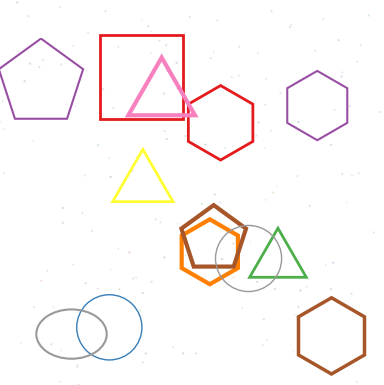[{"shape": "hexagon", "thickness": 2, "radius": 0.48, "center": [0.573, 0.681]}, {"shape": "square", "thickness": 2, "radius": 0.54, "center": [0.368, 0.8]}, {"shape": "circle", "thickness": 1, "radius": 0.42, "center": [0.284, 0.15]}, {"shape": "triangle", "thickness": 2, "radius": 0.42, "center": [0.722, 0.322]}, {"shape": "hexagon", "thickness": 1.5, "radius": 0.45, "center": [0.824, 0.726]}, {"shape": "pentagon", "thickness": 1.5, "radius": 0.58, "center": [0.106, 0.785]}, {"shape": "hexagon", "thickness": 3, "radius": 0.42, "center": [0.545, 0.346]}, {"shape": "triangle", "thickness": 2, "radius": 0.45, "center": [0.371, 0.522]}, {"shape": "hexagon", "thickness": 2.5, "radius": 0.49, "center": [0.861, 0.128]}, {"shape": "pentagon", "thickness": 3, "radius": 0.44, "center": [0.555, 0.379]}, {"shape": "triangle", "thickness": 3, "radius": 0.5, "center": [0.42, 0.751]}, {"shape": "circle", "thickness": 1, "radius": 0.43, "center": [0.646, 0.329]}, {"shape": "oval", "thickness": 1.5, "radius": 0.46, "center": [0.186, 0.132]}]